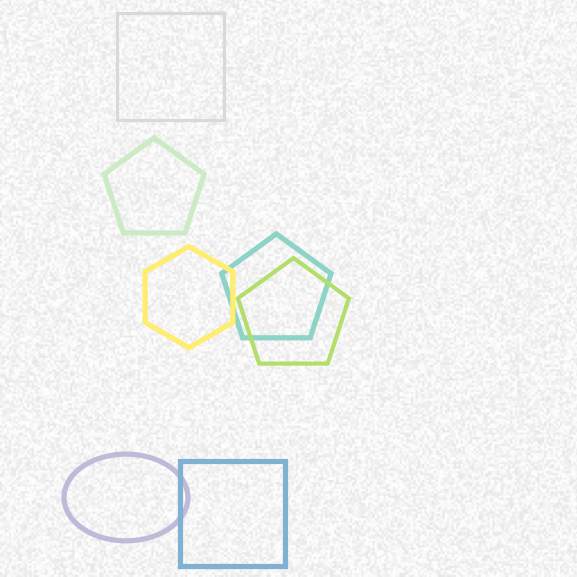[{"shape": "pentagon", "thickness": 2.5, "radius": 0.5, "center": [0.479, 0.495]}, {"shape": "oval", "thickness": 2.5, "radius": 0.54, "center": [0.218, 0.138]}, {"shape": "square", "thickness": 2.5, "radius": 0.45, "center": [0.403, 0.11]}, {"shape": "pentagon", "thickness": 2, "radius": 0.51, "center": [0.508, 0.451]}, {"shape": "square", "thickness": 1.5, "radius": 0.46, "center": [0.295, 0.884]}, {"shape": "pentagon", "thickness": 2.5, "radius": 0.45, "center": [0.267, 0.669]}, {"shape": "hexagon", "thickness": 2.5, "radius": 0.44, "center": [0.327, 0.485]}]